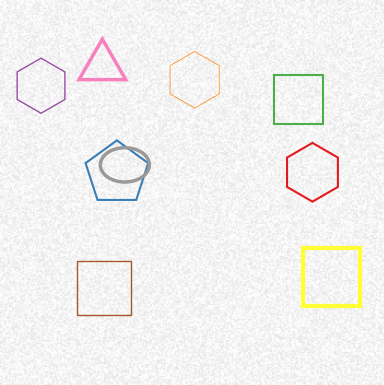[{"shape": "hexagon", "thickness": 1.5, "radius": 0.38, "center": [0.812, 0.553]}, {"shape": "pentagon", "thickness": 1.5, "radius": 0.43, "center": [0.304, 0.55]}, {"shape": "square", "thickness": 1.5, "radius": 0.32, "center": [0.775, 0.743]}, {"shape": "hexagon", "thickness": 1, "radius": 0.36, "center": [0.107, 0.777]}, {"shape": "hexagon", "thickness": 0.5, "radius": 0.37, "center": [0.506, 0.793]}, {"shape": "square", "thickness": 3, "radius": 0.37, "center": [0.861, 0.28]}, {"shape": "square", "thickness": 1, "radius": 0.35, "center": [0.27, 0.252]}, {"shape": "triangle", "thickness": 2.5, "radius": 0.35, "center": [0.266, 0.828]}, {"shape": "oval", "thickness": 2.5, "radius": 0.32, "center": [0.324, 0.572]}]